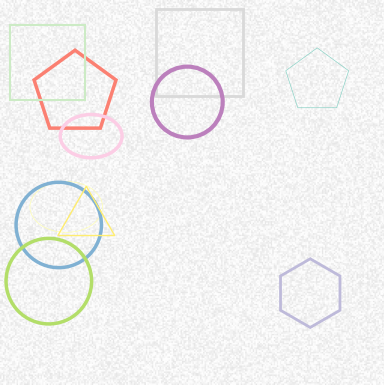[{"shape": "pentagon", "thickness": 0.5, "radius": 0.43, "center": [0.824, 0.79]}, {"shape": "oval", "thickness": 0.5, "radius": 0.47, "center": [0.172, 0.462]}, {"shape": "hexagon", "thickness": 2, "radius": 0.45, "center": [0.806, 0.239]}, {"shape": "pentagon", "thickness": 2.5, "radius": 0.56, "center": [0.195, 0.758]}, {"shape": "circle", "thickness": 2.5, "radius": 0.55, "center": [0.153, 0.416]}, {"shape": "circle", "thickness": 2.5, "radius": 0.56, "center": [0.127, 0.27]}, {"shape": "oval", "thickness": 2.5, "radius": 0.4, "center": [0.237, 0.646]}, {"shape": "square", "thickness": 2, "radius": 0.56, "center": [0.517, 0.863]}, {"shape": "circle", "thickness": 3, "radius": 0.46, "center": [0.486, 0.735]}, {"shape": "square", "thickness": 1.5, "radius": 0.48, "center": [0.124, 0.837]}, {"shape": "triangle", "thickness": 1, "radius": 0.43, "center": [0.224, 0.431]}]